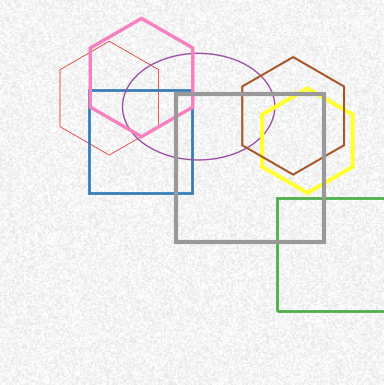[{"shape": "hexagon", "thickness": 0.5, "radius": 0.74, "center": [0.284, 0.745]}, {"shape": "square", "thickness": 2, "radius": 0.67, "center": [0.365, 0.632]}, {"shape": "square", "thickness": 2, "radius": 0.73, "center": [0.866, 0.339]}, {"shape": "oval", "thickness": 1, "radius": 0.99, "center": [0.516, 0.723]}, {"shape": "hexagon", "thickness": 3, "radius": 0.68, "center": [0.799, 0.635]}, {"shape": "hexagon", "thickness": 1.5, "radius": 0.76, "center": [0.761, 0.699]}, {"shape": "hexagon", "thickness": 2.5, "radius": 0.77, "center": [0.368, 0.799]}, {"shape": "square", "thickness": 3, "radius": 0.96, "center": [0.65, 0.564]}]